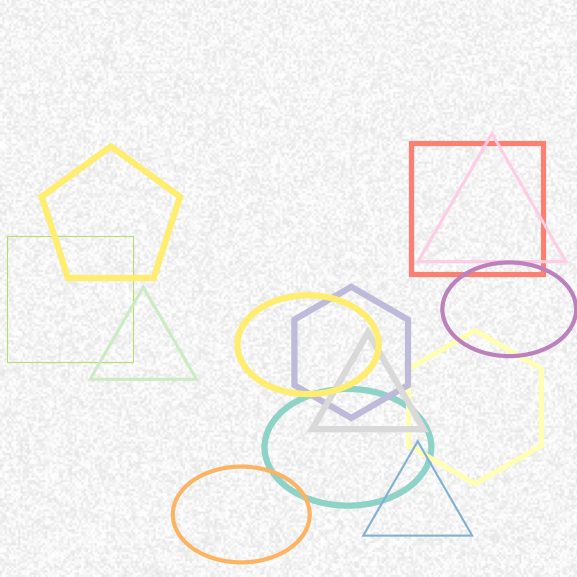[{"shape": "oval", "thickness": 3, "radius": 0.72, "center": [0.602, 0.225]}, {"shape": "hexagon", "thickness": 2.5, "radius": 0.66, "center": [0.823, 0.294]}, {"shape": "hexagon", "thickness": 3, "radius": 0.57, "center": [0.608, 0.389]}, {"shape": "square", "thickness": 2.5, "radius": 0.57, "center": [0.826, 0.638]}, {"shape": "triangle", "thickness": 1, "radius": 0.54, "center": [0.723, 0.126]}, {"shape": "oval", "thickness": 2, "radius": 0.59, "center": [0.418, 0.108]}, {"shape": "square", "thickness": 0.5, "radius": 0.54, "center": [0.121, 0.482]}, {"shape": "triangle", "thickness": 1.5, "radius": 0.74, "center": [0.852, 0.62]}, {"shape": "triangle", "thickness": 3, "radius": 0.56, "center": [0.637, 0.312]}, {"shape": "oval", "thickness": 2, "radius": 0.58, "center": [0.882, 0.464]}, {"shape": "triangle", "thickness": 1.5, "radius": 0.53, "center": [0.248, 0.396]}, {"shape": "oval", "thickness": 3, "radius": 0.61, "center": [0.533, 0.402]}, {"shape": "pentagon", "thickness": 3, "radius": 0.63, "center": [0.192, 0.62]}]